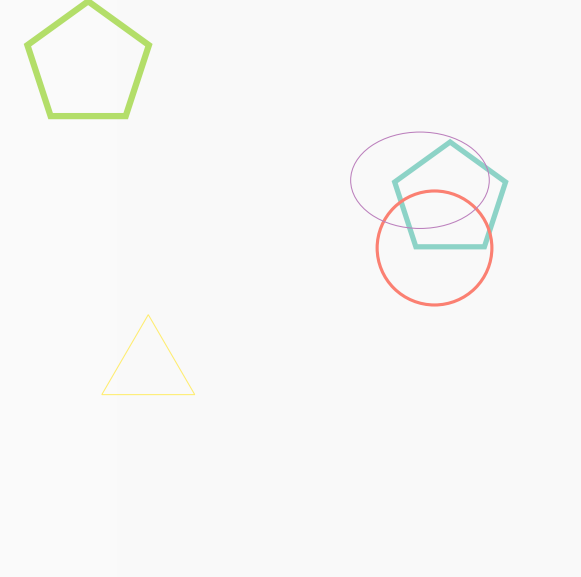[{"shape": "pentagon", "thickness": 2.5, "radius": 0.5, "center": [0.774, 0.653]}, {"shape": "circle", "thickness": 1.5, "radius": 0.49, "center": [0.748, 0.57]}, {"shape": "pentagon", "thickness": 3, "radius": 0.55, "center": [0.152, 0.887]}, {"shape": "oval", "thickness": 0.5, "radius": 0.6, "center": [0.723, 0.687]}, {"shape": "triangle", "thickness": 0.5, "radius": 0.46, "center": [0.255, 0.362]}]